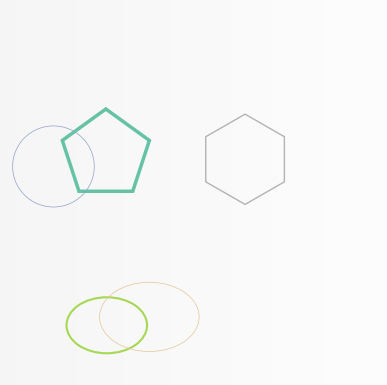[{"shape": "pentagon", "thickness": 2.5, "radius": 0.59, "center": [0.273, 0.599]}, {"shape": "circle", "thickness": 0.5, "radius": 0.53, "center": [0.138, 0.568]}, {"shape": "oval", "thickness": 1.5, "radius": 0.52, "center": [0.276, 0.155]}, {"shape": "oval", "thickness": 0.5, "radius": 0.64, "center": [0.385, 0.177]}, {"shape": "hexagon", "thickness": 1, "radius": 0.59, "center": [0.632, 0.586]}]